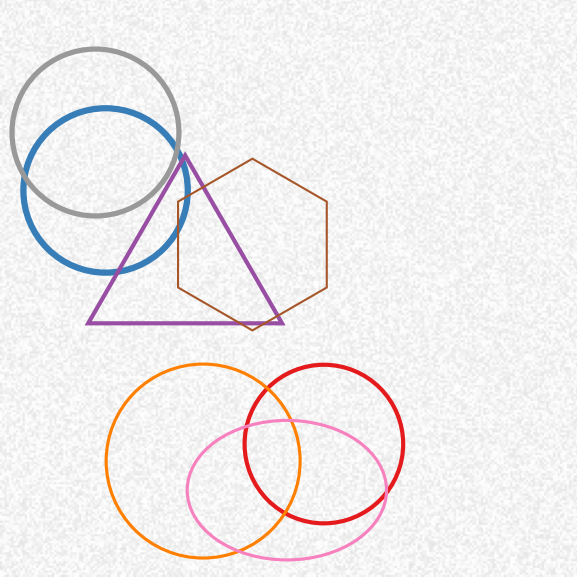[{"shape": "circle", "thickness": 2, "radius": 0.69, "center": [0.561, 0.23]}, {"shape": "circle", "thickness": 3, "radius": 0.71, "center": [0.183, 0.669]}, {"shape": "triangle", "thickness": 2, "radius": 0.97, "center": [0.321, 0.536]}, {"shape": "circle", "thickness": 1.5, "radius": 0.84, "center": [0.352, 0.201]}, {"shape": "hexagon", "thickness": 1, "radius": 0.74, "center": [0.437, 0.576]}, {"shape": "oval", "thickness": 1.5, "radius": 0.86, "center": [0.497, 0.15]}, {"shape": "circle", "thickness": 2.5, "radius": 0.72, "center": [0.165, 0.77]}]